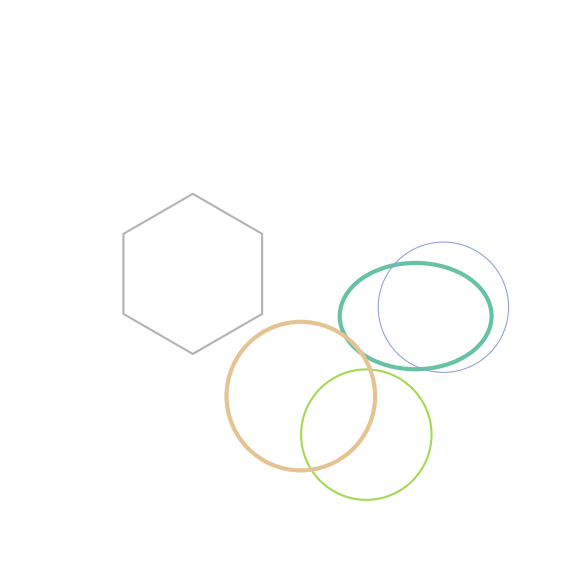[{"shape": "oval", "thickness": 2, "radius": 0.66, "center": [0.72, 0.452]}, {"shape": "circle", "thickness": 0.5, "radius": 0.56, "center": [0.768, 0.467]}, {"shape": "circle", "thickness": 1, "radius": 0.56, "center": [0.634, 0.246]}, {"shape": "circle", "thickness": 2, "radius": 0.64, "center": [0.521, 0.313]}, {"shape": "hexagon", "thickness": 1, "radius": 0.69, "center": [0.334, 0.525]}]